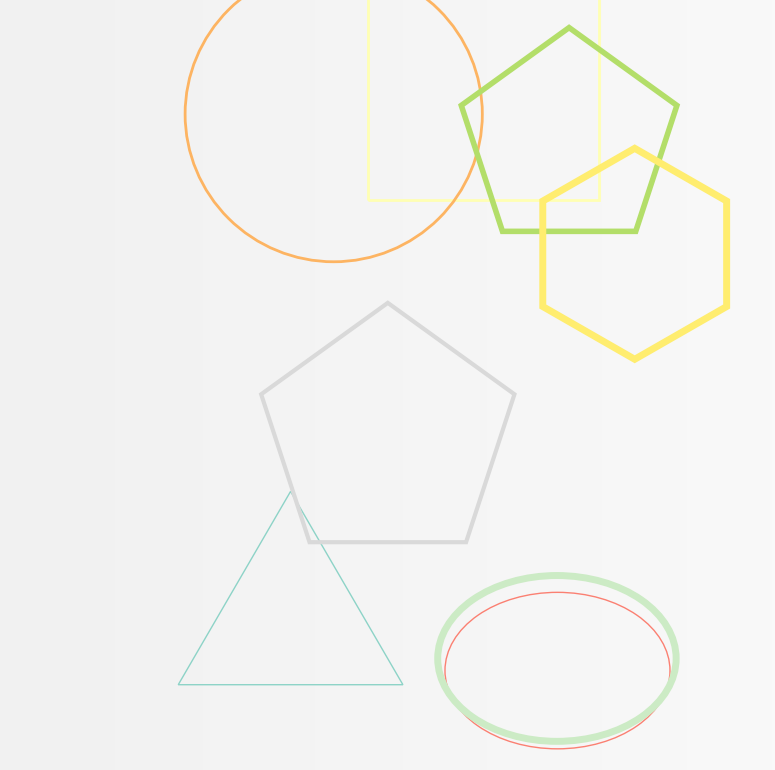[{"shape": "triangle", "thickness": 0.5, "radius": 0.84, "center": [0.375, 0.194]}, {"shape": "square", "thickness": 1, "radius": 0.75, "center": [0.624, 0.89]}, {"shape": "oval", "thickness": 0.5, "radius": 0.73, "center": [0.719, 0.129]}, {"shape": "circle", "thickness": 1, "radius": 0.96, "center": [0.431, 0.852]}, {"shape": "pentagon", "thickness": 2, "radius": 0.73, "center": [0.734, 0.818]}, {"shape": "pentagon", "thickness": 1.5, "radius": 0.86, "center": [0.5, 0.435]}, {"shape": "oval", "thickness": 2.5, "radius": 0.77, "center": [0.719, 0.145]}, {"shape": "hexagon", "thickness": 2.5, "radius": 0.68, "center": [0.819, 0.67]}]